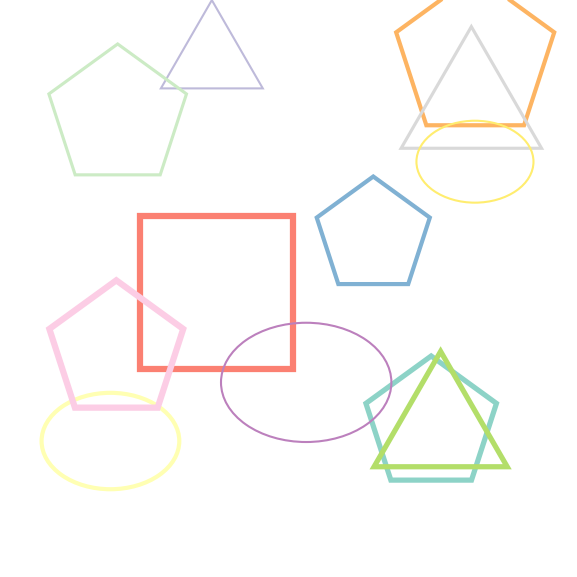[{"shape": "pentagon", "thickness": 2.5, "radius": 0.59, "center": [0.747, 0.264]}, {"shape": "oval", "thickness": 2, "radius": 0.6, "center": [0.191, 0.235]}, {"shape": "triangle", "thickness": 1, "radius": 0.51, "center": [0.367, 0.897]}, {"shape": "square", "thickness": 3, "radius": 0.66, "center": [0.375, 0.493]}, {"shape": "pentagon", "thickness": 2, "radius": 0.51, "center": [0.646, 0.591]}, {"shape": "pentagon", "thickness": 2, "radius": 0.72, "center": [0.823, 0.899]}, {"shape": "triangle", "thickness": 2.5, "radius": 0.67, "center": [0.763, 0.257]}, {"shape": "pentagon", "thickness": 3, "radius": 0.61, "center": [0.201, 0.392]}, {"shape": "triangle", "thickness": 1.5, "radius": 0.7, "center": [0.816, 0.813]}, {"shape": "oval", "thickness": 1, "radius": 0.74, "center": [0.53, 0.337]}, {"shape": "pentagon", "thickness": 1.5, "radius": 0.63, "center": [0.204, 0.798]}, {"shape": "oval", "thickness": 1, "radius": 0.51, "center": [0.822, 0.719]}]